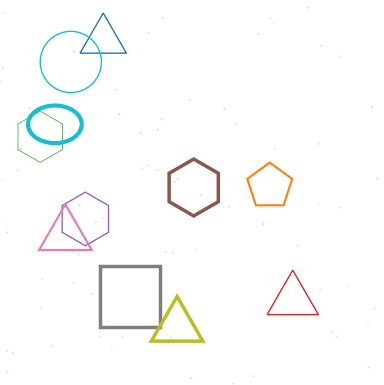[{"shape": "triangle", "thickness": 1, "radius": 0.35, "center": [0.268, 0.897]}, {"shape": "pentagon", "thickness": 1.5, "radius": 0.31, "center": [0.701, 0.516]}, {"shape": "hexagon", "thickness": 0.5, "radius": 0.33, "center": [0.104, 0.645]}, {"shape": "triangle", "thickness": 1, "radius": 0.39, "center": [0.76, 0.221]}, {"shape": "hexagon", "thickness": 1, "radius": 0.35, "center": [0.222, 0.431]}, {"shape": "hexagon", "thickness": 2.5, "radius": 0.37, "center": [0.503, 0.513]}, {"shape": "triangle", "thickness": 1.5, "radius": 0.39, "center": [0.17, 0.39]}, {"shape": "square", "thickness": 2.5, "radius": 0.39, "center": [0.338, 0.23]}, {"shape": "triangle", "thickness": 2.5, "radius": 0.39, "center": [0.46, 0.153]}, {"shape": "circle", "thickness": 1, "radius": 0.4, "center": [0.184, 0.839]}, {"shape": "oval", "thickness": 3, "radius": 0.35, "center": [0.143, 0.677]}]